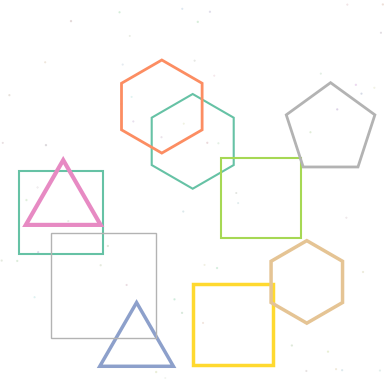[{"shape": "hexagon", "thickness": 1.5, "radius": 0.61, "center": [0.501, 0.633]}, {"shape": "square", "thickness": 1.5, "radius": 0.54, "center": [0.158, 0.448]}, {"shape": "hexagon", "thickness": 2, "radius": 0.6, "center": [0.42, 0.723]}, {"shape": "triangle", "thickness": 2.5, "radius": 0.55, "center": [0.355, 0.104]}, {"shape": "triangle", "thickness": 3, "radius": 0.56, "center": [0.164, 0.472]}, {"shape": "square", "thickness": 1.5, "radius": 0.52, "center": [0.678, 0.485]}, {"shape": "square", "thickness": 2.5, "radius": 0.52, "center": [0.606, 0.157]}, {"shape": "hexagon", "thickness": 2.5, "radius": 0.54, "center": [0.797, 0.268]}, {"shape": "pentagon", "thickness": 2, "radius": 0.61, "center": [0.859, 0.664]}, {"shape": "square", "thickness": 1, "radius": 0.68, "center": [0.27, 0.259]}]